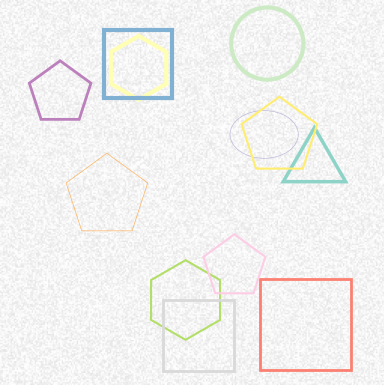[{"shape": "triangle", "thickness": 2.5, "radius": 0.47, "center": [0.817, 0.575]}, {"shape": "hexagon", "thickness": 3, "radius": 0.41, "center": [0.36, 0.824]}, {"shape": "oval", "thickness": 0.5, "radius": 0.44, "center": [0.686, 0.651]}, {"shape": "square", "thickness": 2, "radius": 0.59, "center": [0.795, 0.156]}, {"shape": "square", "thickness": 3, "radius": 0.44, "center": [0.358, 0.833]}, {"shape": "pentagon", "thickness": 0.5, "radius": 0.56, "center": [0.278, 0.491]}, {"shape": "hexagon", "thickness": 1.5, "radius": 0.52, "center": [0.482, 0.221]}, {"shape": "pentagon", "thickness": 1.5, "radius": 0.42, "center": [0.609, 0.307]}, {"shape": "square", "thickness": 2, "radius": 0.47, "center": [0.516, 0.129]}, {"shape": "pentagon", "thickness": 2, "radius": 0.42, "center": [0.156, 0.758]}, {"shape": "circle", "thickness": 3, "radius": 0.47, "center": [0.694, 0.887]}, {"shape": "pentagon", "thickness": 1.5, "radius": 0.52, "center": [0.726, 0.646]}]